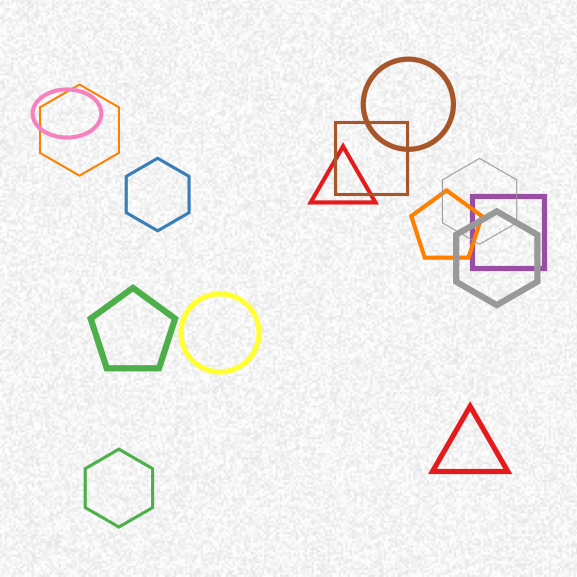[{"shape": "triangle", "thickness": 2, "radius": 0.32, "center": [0.594, 0.681]}, {"shape": "triangle", "thickness": 2.5, "radius": 0.38, "center": [0.814, 0.22]}, {"shape": "hexagon", "thickness": 1.5, "radius": 0.31, "center": [0.273, 0.662]}, {"shape": "hexagon", "thickness": 1.5, "radius": 0.34, "center": [0.206, 0.154]}, {"shape": "pentagon", "thickness": 3, "radius": 0.38, "center": [0.23, 0.424]}, {"shape": "square", "thickness": 2.5, "radius": 0.31, "center": [0.88, 0.597]}, {"shape": "pentagon", "thickness": 2, "radius": 0.32, "center": [0.773, 0.605]}, {"shape": "hexagon", "thickness": 1, "radius": 0.39, "center": [0.138, 0.774]}, {"shape": "circle", "thickness": 2.5, "radius": 0.34, "center": [0.381, 0.423]}, {"shape": "circle", "thickness": 2.5, "radius": 0.39, "center": [0.707, 0.819]}, {"shape": "square", "thickness": 1.5, "radius": 0.31, "center": [0.642, 0.725]}, {"shape": "oval", "thickness": 2, "radius": 0.3, "center": [0.116, 0.803]}, {"shape": "hexagon", "thickness": 0.5, "radius": 0.37, "center": [0.83, 0.651]}, {"shape": "hexagon", "thickness": 3, "radius": 0.41, "center": [0.86, 0.552]}]